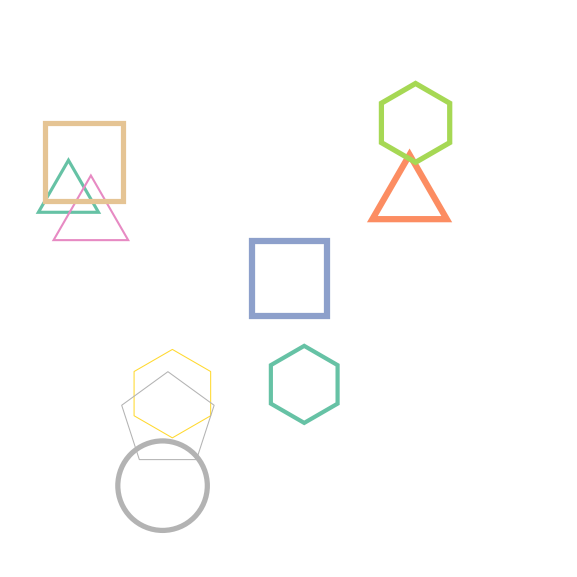[{"shape": "triangle", "thickness": 1.5, "radius": 0.3, "center": [0.119, 0.662]}, {"shape": "hexagon", "thickness": 2, "radius": 0.33, "center": [0.527, 0.334]}, {"shape": "triangle", "thickness": 3, "radius": 0.37, "center": [0.709, 0.657]}, {"shape": "square", "thickness": 3, "radius": 0.33, "center": [0.502, 0.517]}, {"shape": "triangle", "thickness": 1, "radius": 0.37, "center": [0.157, 0.621]}, {"shape": "hexagon", "thickness": 2.5, "radius": 0.34, "center": [0.72, 0.786]}, {"shape": "hexagon", "thickness": 0.5, "radius": 0.38, "center": [0.298, 0.318]}, {"shape": "square", "thickness": 2.5, "radius": 0.34, "center": [0.145, 0.718]}, {"shape": "circle", "thickness": 2.5, "radius": 0.39, "center": [0.282, 0.158]}, {"shape": "pentagon", "thickness": 0.5, "radius": 0.42, "center": [0.291, 0.271]}]